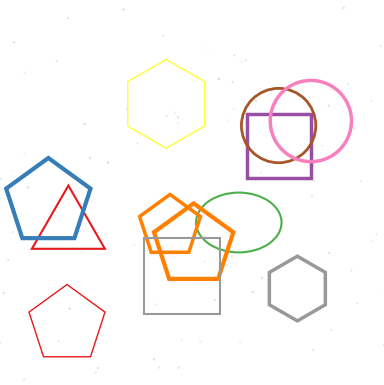[{"shape": "triangle", "thickness": 1.5, "radius": 0.55, "center": [0.178, 0.409]}, {"shape": "pentagon", "thickness": 1, "radius": 0.52, "center": [0.174, 0.157]}, {"shape": "pentagon", "thickness": 3, "radius": 0.58, "center": [0.126, 0.475]}, {"shape": "oval", "thickness": 1.5, "radius": 0.55, "center": [0.62, 0.422]}, {"shape": "square", "thickness": 2.5, "radius": 0.41, "center": [0.725, 0.621]}, {"shape": "pentagon", "thickness": 2.5, "radius": 0.42, "center": [0.442, 0.412]}, {"shape": "pentagon", "thickness": 3, "radius": 0.54, "center": [0.503, 0.363]}, {"shape": "hexagon", "thickness": 1, "radius": 0.58, "center": [0.432, 0.73]}, {"shape": "circle", "thickness": 2, "radius": 0.48, "center": [0.724, 0.674]}, {"shape": "circle", "thickness": 2.5, "radius": 0.53, "center": [0.807, 0.686]}, {"shape": "square", "thickness": 1.5, "radius": 0.49, "center": [0.472, 0.283]}, {"shape": "hexagon", "thickness": 2.5, "radius": 0.42, "center": [0.772, 0.251]}]